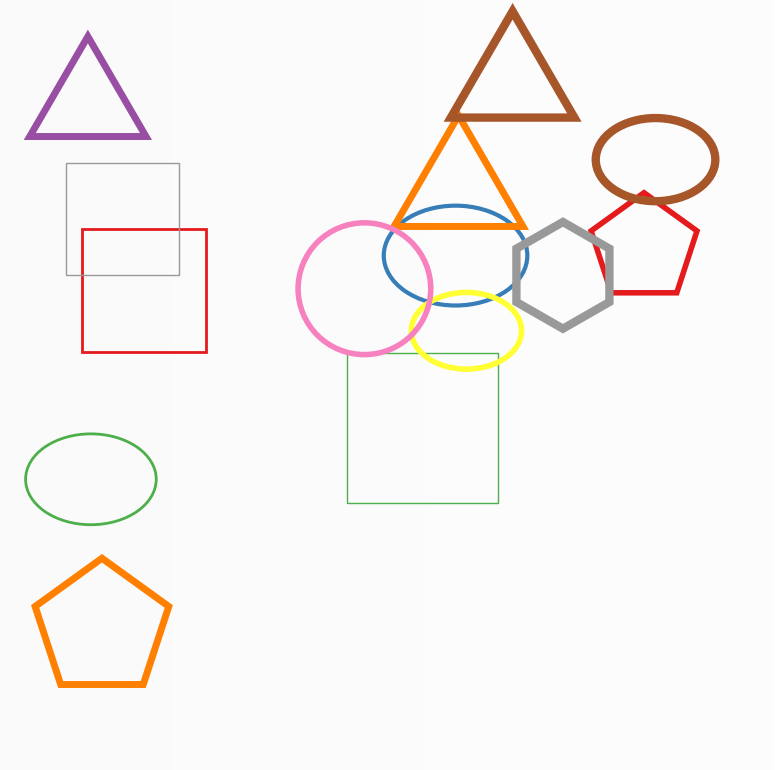[{"shape": "square", "thickness": 1, "radius": 0.4, "center": [0.186, 0.622]}, {"shape": "pentagon", "thickness": 2, "radius": 0.36, "center": [0.831, 0.678]}, {"shape": "oval", "thickness": 1.5, "radius": 0.46, "center": [0.588, 0.668]}, {"shape": "oval", "thickness": 1, "radius": 0.42, "center": [0.117, 0.378]}, {"shape": "square", "thickness": 0.5, "radius": 0.49, "center": [0.545, 0.444]}, {"shape": "triangle", "thickness": 2.5, "radius": 0.43, "center": [0.113, 0.866]}, {"shape": "pentagon", "thickness": 2.5, "radius": 0.45, "center": [0.132, 0.184]}, {"shape": "triangle", "thickness": 2.5, "radius": 0.48, "center": [0.592, 0.754]}, {"shape": "oval", "thickness": 2, "radius": 0.36, "center": [0.602, 0.57]}, {"shape": "triangle", "thickness": 3, "radius": 0.46, "center": [0.661, 0.893]}, {"shape": "oval", "thickness": 3, "radius": 0.39, "center": [0.846, 0.793]}, {"shape": "circle", "thickness": 2, "radius": 0.43, "center": [0.47, 0.625]}, {"shape": "square", "thickness": 0.5, "radius": 0.37, "center": [0.158, 0.715]}, {"shape": "hexagon", "thickness": 3, "radius": 0.35, "center": [0.726, 0.642]}]